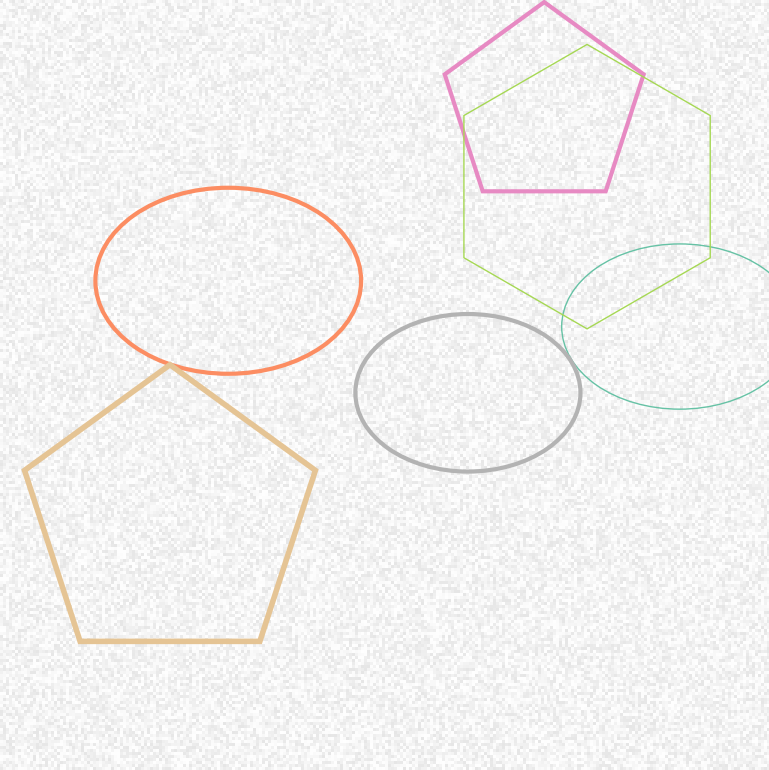[{"shape": "oval", "thickness": 0.5, "radius": 0.77, "center": [0.883, 0.576]}, {"shape": "oval", "thickness": 1.5, "radius": 0.86, "center": [0.296, 0.635]}, {"shape": "pentagon", "thickness": 1.5, "radius": 0.68, "center": [0.707, 0.861]}, {"shape": "hexagon", "thickness": 0.5, "radius": 0.92, "center": [0.762, 0.758]}, {"shape": "pentagon", "thickness": 2, "radius": 0.99, "center": [0.221, 0.328]}, {"shape": "oval", "thickness": 1.5, "radius": 0.73, "center": [0.608, 0.49]}]